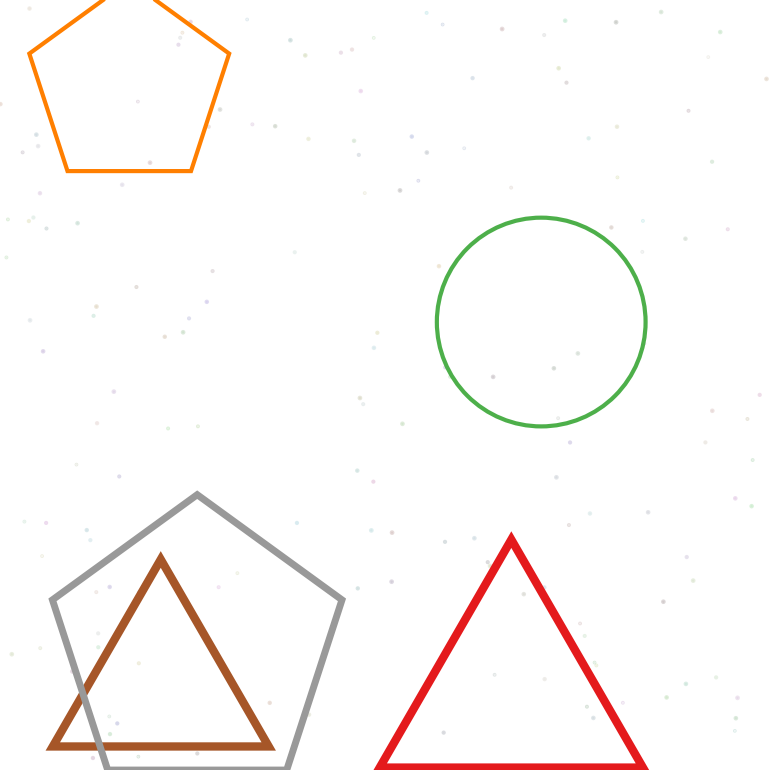[{"shape": "triangle", "thickness": 3, "radius": 0.99, "center": [0.664, 0.102]}, {"shape": "circle", "thickness": 1.5, "radius": 0.68, "center": [0.703, 0.582]}, {"shape": "pentagon", "thickness": 1.5, "radius": 0.68, "center": [0.168, 0.888]}, {"shape": "triangle", "thickness": 3, "radius": 0.81, "center": [0.209, 0.112]}, {"shape": "pentagon", "thickness": 2.5, "radius": 0.99, "center": [0.256, 0.16]}]